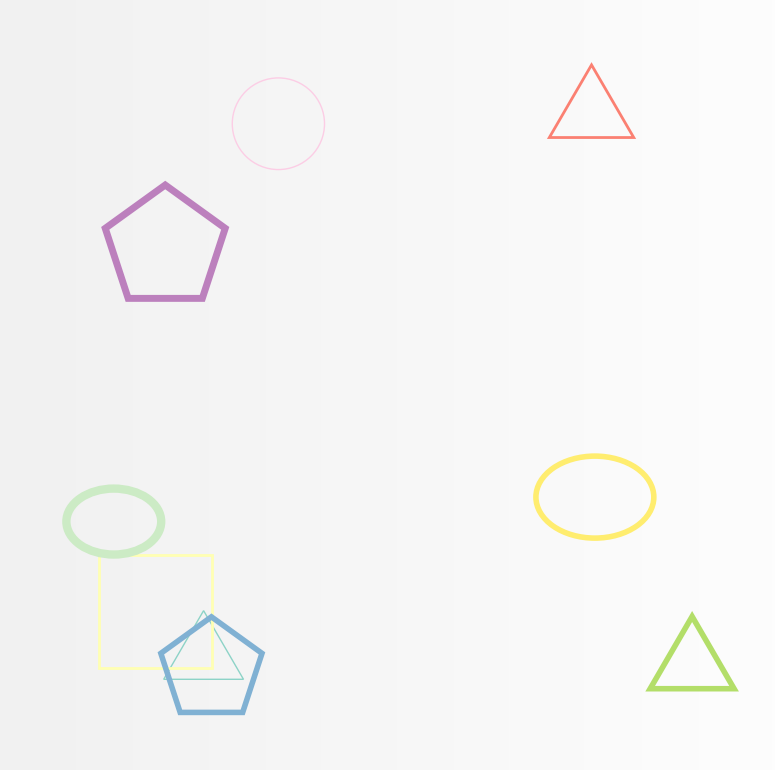[{"shape": "triangle", "thickness": 0.5, "radius": 0.3, "center": [0.263, 0.148]}, {"shape": "square", "thickness": 1, "radius": 0.37, "center": [0.2, 0.206]}, {"shape": "triangle", "thickness": 1, "radius": 0.31, "center": [0.763, 0.853]}, {"shape": "pentagon", "thickness": 2, "radius": 0.34, "center": [0.273, 0.13]}, {"shape": "triangle", "thickness": 2, "radius": 0.31, "center": [0.893, 0.137]}, {"shape": "circle", "thickness": 0.5, "radius": 0.3, "center": [0.359, 0.839]}, {"shape": "pentagon", "thickness": 2.5, "radius": 0.41, "center": [0.213, 0.678]}, {"shape": "oval", "thickness": 3, "radius": 0.31, "center": [0.147, 0.323]}, {"shape": "oval", "thickness": 2, "radius": 0.38, "center": [0.768, 0.354]}]